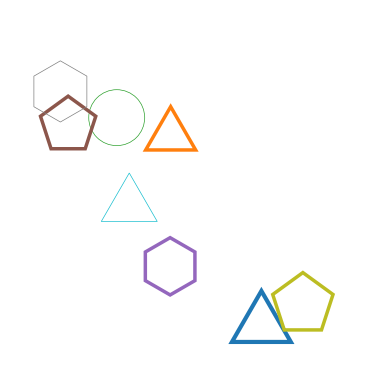[{"shape": "triangle", "thickness": 3, "radius": 0.44, "center": [0.679, 0.156]}, {"shape": "triangle", "thickness": 2.5, "radius": 0.37, "center": [0.443, 0.648]}, {"shape": "circle", "thickness": 0.5, "radius": 0.36, "center": [0.303, 0.694]}, {"shape": "hexagon", "thickness": 2.5, "radius": 0.37, "center": [0.442, 0.308]}, {"shape": "pentagon", "thickness": 2.5, "radius": 0.38, "center": [0.177, 0.675]}, {"shape": "hexagon", "thickness": 0.5, "radius": 0.4, "center": [0.157, 0.763]}, {"shape": "pentagon", "thickness": 2.5, "radius": 0.41, "center": [0.787, 0.21]}, {"shape": "triangle", "thickness": 0.5, "radius": 0.42, "center": [0.336, 0.467]}]